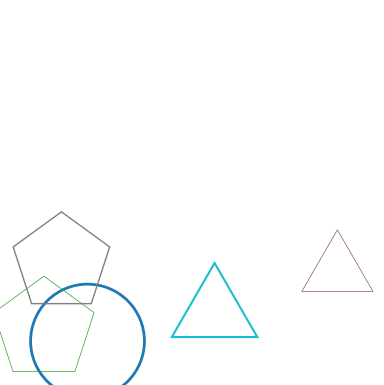[{"shape": "circle", "thickness": 2, "radius": 0.74, "center": [0.227, 0.114]}, {"shape": "pentagon", "thickness": 0.5, "radius": 0.68, "center": [0.114, 0.146]}, {"shape": "triangle", "thickness": 0.5, "radius": 0.53, "center": [0.876, 0.296]}, {"shape": "pentagon", "thickness": 1, "radius": 0.66, "center": [0.16, 0.318]}, {"shape": "triangle", "thickness": 1.5, "radius": 0.64, "center": [0.557, 0.189]}]